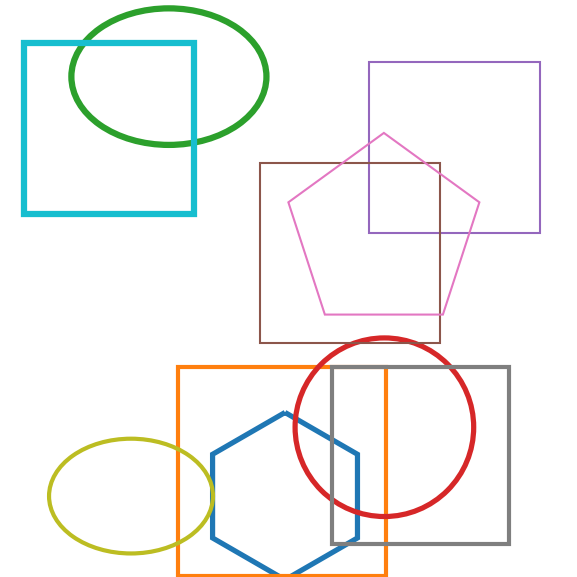[{"shape": "hexagon", "thickness": 2.5, "radius": 0.72, "center": [0.494, 0.14]}, {"shape": "square", "thickness": 2, "radius": 0.9, "center": [0.488, 0.183]}, {"shape": "oval", "thickness": 3, "radius": 0.84, "center": [0.292, 0.866]}, {"shape": "circle", "thickness": 2.5, "radius": 0.77, "center": [0.666, 0.259]}, {"shape": "square", "thickness": 1, "radius": 0.74, "center": [0.788, 0.744]}, {"shape": "square", "thickness": 1, "radius": 0.78, "center": [0.606, 0.561]}, {"shape": "pentagon", "thickness": 1, "radius": 0.87, "center": [0.665, 0.595]}, {"shape": "square", "thickness": 2, "radius": 0.77, "center": [0.729, 0.21]}, {"shape": "oval", "thickness": 2, "radius": 0.71, "center": [0.227, 0.14]}, {"shape": "square", "thickness": 3, "radius": 0.74, "center": [0.189, 0.777]}]